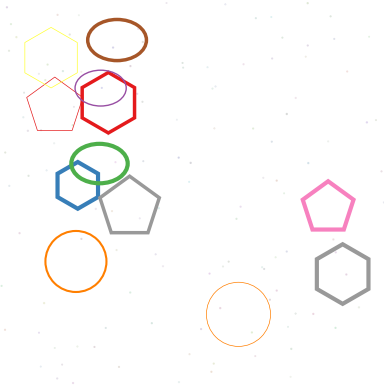[{"shape": "pentagon", "thickness": 0.5, "radius": 0.38, "center": [0.142, 0.723]}, {"shape": "hexagon", "thickness": 2.5, "radius": 0.39, "center": [0.281, 0.733]}, {"shape": "hexagon", "thickness": 3, "radius": 0.3, "center": [0.202, 0.519]}, {"shape": "oval", "thickness": 3, "radius": 0.37, "center": [0.258, 0.575]}, {"shape": "oval", "thickness": 1, "radius": 0.33, "center": [0.261, 0.771]}, {"shape": "circle", "thickness": 1.5, "radius": 0.4, "center": [0.197, 0.321]}, {"shape": "circle", "thickness": 0.5, "radius": 0.42, "center": [0.619, 0.184]}, {"shape": "hexagon", "thickness": 0.5, "radius": 0.39, "center": [0.133, 0.85]}, {"shape": "oval", "thickness": 2.5, "radius": 0.38, "center": [0.304, 0.896]}, {"shape": "pentagon", "thickness": 3, "radius": 0.35, "center": [0.852, 0.46]}, {"shape": "hexagon", "thickness": 3, "radius": 0.39, "center": [0.89, 0.288]}, {"shape": "pentagon", "thickness": 2.5, "radius": 0.41, "center": [0.337, 0.461]}]